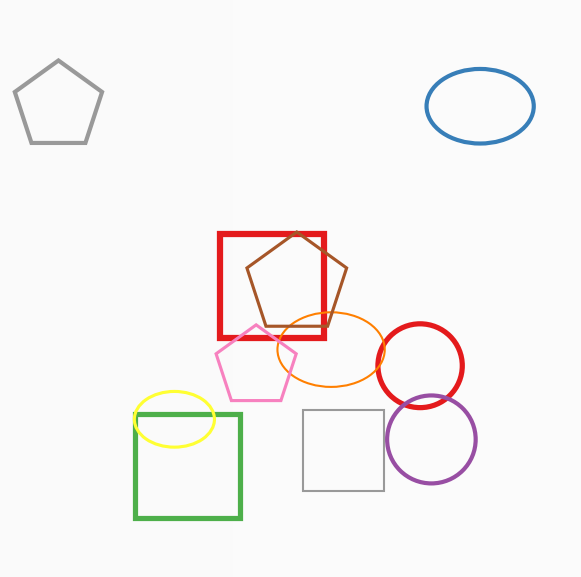[{"shape": "square", "thickness": 3, "radius": 0.45, "center": [0.468, 0.503]}, {"shape": "circle", "thickness": 2.5, "radius": 0.36, "center": [0.723, 0.366]}, {"shape": "oval", "thickness": 2, "radius": 0.46, "center": [0.826, 0.815]}, {"shape": "square", "thickness": 2.5, "radius": 0.45, "center": [0.323, 0.192]}, {"shape": "circle", "thickness": 2, "radius": 0.38, "center": [0.742, 0.238]}, {"shape": "oval", "thickness": 1, "radius": 0.46, "center": [0.57, 0.394]}, {"shape": "oval", "thickness": 1.5, "radius": 0.34, "center": [0.3, 0.273]}, {"shape": "pentagon", "thickness": 1.5, "radius": 0.45, "center": [0.511, 0.507]}, {"shape": "pentagon", "thickness": 1.5, "radius": 0.36, "center": [0.441, 0.364]}, {"shape": "square", "thickness": 1, "radius": 0.35, "center": [0.591, 0.219]}, {"shape": "pentagon", "thickness": 2, "radius": 0.39, "center": [0.101, 0.815]}]